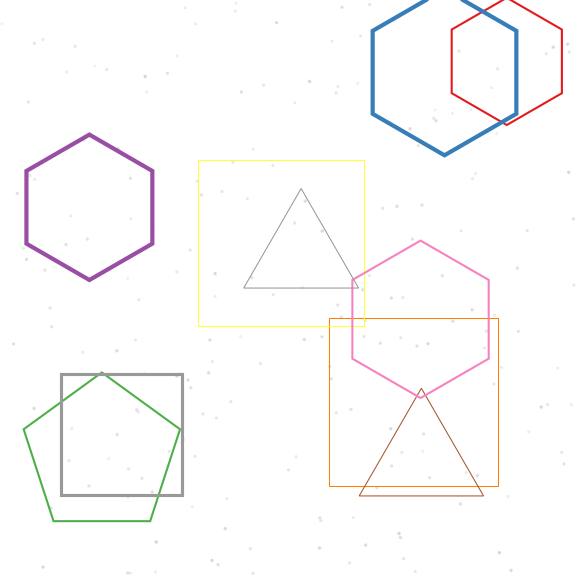[{"shape": "hexagon", "thickness": 1, "radius": 0.55, "center": [0.878, 0.893]}, {"shape": "hexagon", "thickness": 2, "radius": 0.72, "center": [0.77, 0.874]}, {"shape": "pentagon", "thickness": 1, "radius": 0.71, "center": [0.176, 0.212]}, {"shape": "hexagon", "thickness": 2, "radius": 0.63, "center": [0.155, 0.64]}, {"shape": "square", "thickness": 0.5, "radius": 0.73, "center": [0.716, 0.303]}, {"shape": "square", "thickness": 0.5, "radius": 0.72, "center": [0.486, 0.578]}, {"shape": "triangle", "thickness": 0.5, "radius": 0.62, "center": [0.73, 0.203]}, {"shape": "hexagon", "thickness": 1, "radius": 0.68, "center": [0.728, 0.446]}, {"shape": "triangle", "thickness": 0.5, "radius": 0.57, "center": [0.521, 0.558]}, {"shape": "square", "thickness": 1.5, "radius": 0.52, "center": [0.211, 0.247]}]